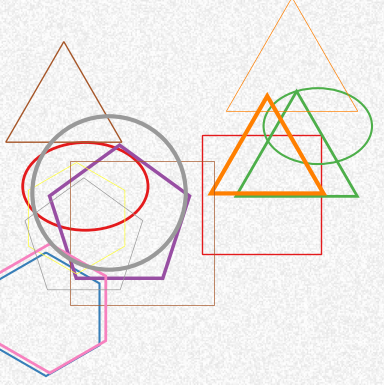[{"shape": "oval", "thickness": 2, "radius": 0.81, "center": [0.222, 0.516]}, {"shape": "square", "thickness": 1, "radius": 0.77, "center": [0.68, 0.495]}, {"shape": "hexagon", "thickness": 1.5, "radius": 0.8, "center": [0.12, 0.184]}, {"shape": "oval", "thickness": 1.5, "radius": 0.7, "center": [0.825, 0.672]}, {"shape": "triangle", "thickness": 2, "radius": 0.91, "center": [0.771, 0.581]}, {"shape": "pentagon", "thickness": 2.5, "radius": 0.96, "center": [0.31, 0.432]}, {"shape": "triangle", "thickness": 0.5, "radius": 0.99, "center": [0.759, 0.809]}, {"shape": "triangle", "thickness": 3, "radius": 0.84, "center": [0.694, 0.582]}, {"shape": "hexagon", "thickness": 0.5, "radius": 0.72, "center": [0.199, 0.433]}, {"shape": "square", "thickness": 0.5, "radius": 0.94, "center": [0.37, 0.394]}, {"shape": "triangle", "thickness": 1, "radius": 0.87, "center": [0.166, 0.718]}, {"shape": "hexagon", "thickness": 2, "radius": 0.84, "center": [0.129, 0.199]}, {"shape": "pentagon", "thickness": 0.5, "radius": 0.8, "center": [0.218, 0.377]}, {"shape": "circle", "thickness": 3, "radius": 1.0, "center": [0.283, 0.499]}]